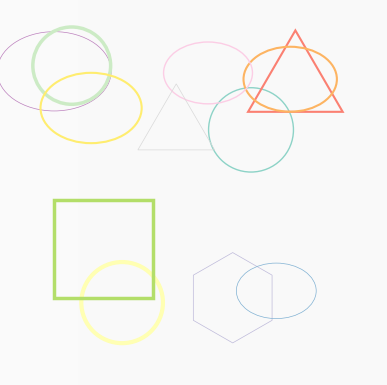[{"shape": "circle", "thickness": 1, "radius": 0.55, "center": [0.648, 0.663]}, {"shape": "circle", "thickness": 3, "radius": 0.53, "center": [0.315, 0.214]}, {"shape": "hexagon", "thickness": 0.5, "radius": 0.59, "center": [0.601, 0.227]}, {"shape": "triangle", "thickness": 1.5, "radius": 0.7, "center": [0.762, 0.78]}, {"shape": "oval", "thickness": 0.5, "radius": 0.52, "center": [0.713, 0.245]}, {"shape": "oval", "thickness": 1.5, "radius": 0.6, "center": [0.749, 0.794]}, {"shape": "square", "thickness": 2.5, "radius": 0.64, "center": [0.266, 0.353]}, {"shape": "oval", "thickness": 1, "radius": 0.57, "center": [0.537, 0.811]}, {"shape": "triangle", "thickness": 0.5, "radius": 0.57, "center": [0.455, 0.668]}, {"shape": "oval", "thickness": 0.5, "radius": 0.74, "center": [0.14, 0.815]}, {"shape": "circle", "thickness": 2.5, "radius": 0.5, "center": [0.185, 0.829]}, {"shape": "oval", "thickness": 1.5, "radius": 0.65, "center": [0.235, 0.72]}]